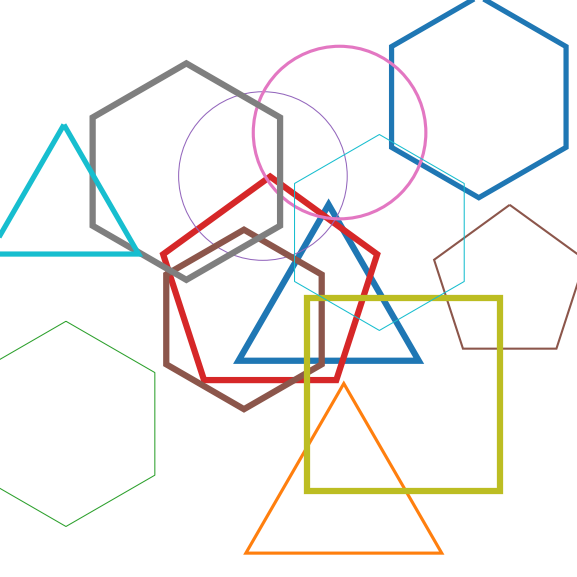[{"shape": "triangle", "thickness": 3, "radius": 0.9, "center": [0.569, 0.465]}, {"shape": "hexagon", "thickness": 2.5, "radius": 0.87, "center": [0.829, 0.831]}, {"shape": "triangle", "thickness": 1.5, "radius": 0.98, "center": [0.595, 0.139]}, {"shape": "hexagon", "thickness": 0.5, "radius": 0.89, "center": [0.114, 0.265]}, {"shape": "pentagon", "thickness": 3, "radius": 0.97, "center": [0.468, 0.499]}, {"shape": "circle", "thickness": 0.5, "radius": 0.73, "center": [0.455, 0.694]}, {"shape": "hexagon", "thickness": 3, "radius": 0.78, "center": [0.422, 0.446]}, {"shape": "pentagon", "thickness": 1, "radius": 0.69, "center": [0.883, 0.507]}, {"shape": "circle", "thickness": 1.5, "radius": 0.75, "center": [0.588, 0.77]}, {"shape": "hexagon", "thickness": 3, "radius": 0.94, "center": [0.323, 0.702]}, {"shape": "square", "thickness": 3, "radius": 0.84, "center": [0.699, 0.316]}, {"shape": "hexagon", "thickness": 0.5, "radius": 0.85, "center": [0.657, 0.597]}, {"shape": "triangle", "thickness": 2.5, "radius": 0.75, "center": [0.111, 0.634]}]